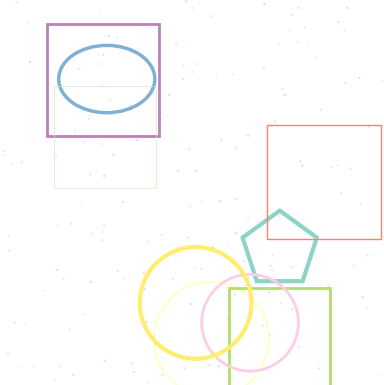[{"shape": "pentagon", "thickness": 3, "radius": 0.51, "center": [0.727, 0.352]}, {"shape": "circle", "thickness": 1, "radius": 0.75, "center": [0.549, 0.119]}, {"shape": "square", "thickness": 1, "radius": 0.74, "center": [0.842, 0.527]}, {"shape": "oval", "thickness": 2.5, "radius": 0.62, "center": [0.277, 0.795]}, {"shape": "square", "thickness": 2, "radius": 0.65, "center": [0.726, 0.122]}, {"shape": "circle", "thickness": 2, "radius": 0.63, "center": [0.65, 0.162]}, {"shape": "square", "thickness": 2, "radius": 0.73, "center": [0.268, 0.792]}, {"shape": "square", "thickness": 0.5, "radius": 0.66, "center": [0.272, 0.644]}, {"shape": "circle", "thickness": 3, "radius": 0.73, "center": [0.508, 0.213]}]